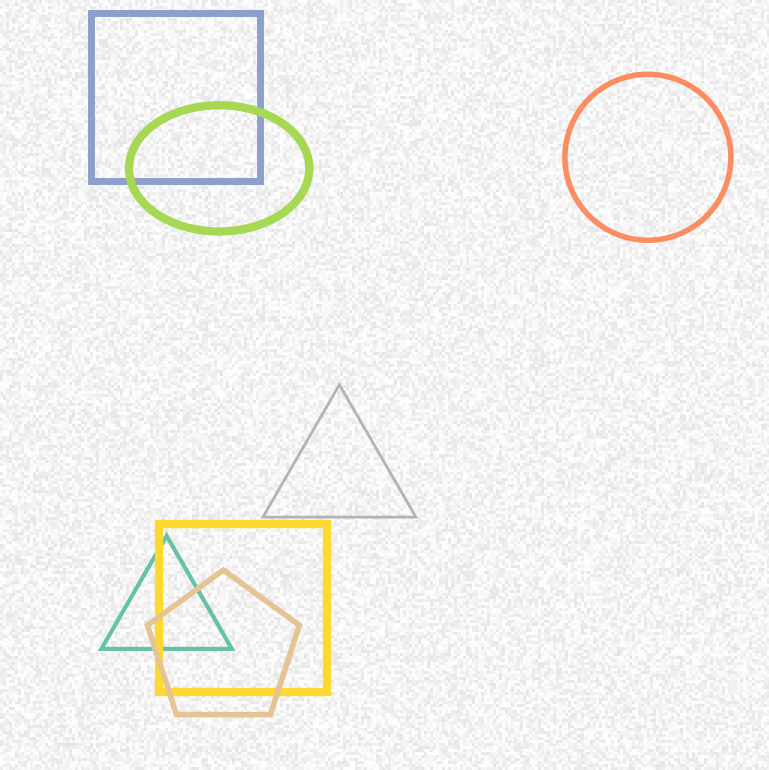[{"shape": "triangle", "thickness": 1.5, "radius": 0.49, "center": [0.216, 0.206]}, {"shape": "circle", "thickness": 2, "radius": 0.54, "center": [0.841, 0.796]}, {"shape": "square", "thickness": 2.5, "radius": 0.55, "center": [0.228, 0.874]}, {"shape": "oval", "thickness": 3, "radius": 0.59, "center": [0.285, 0.781]}, {"shape": "square", "thickness": 3, "radius": 0.55, "center": [0.316, 0.211]}, {"shape": "pentagon", "thickness": 2, "radius": 0.52, "center": [0.29, 0.156]}, {"shape": "triangle", "thickness": 1, "radius": 0.57, "center": [0.441, 0.386]}]